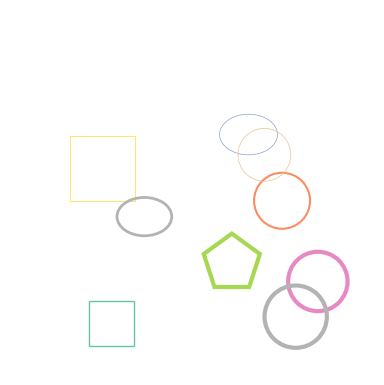[{"shape": "square", "thickness": 1, "radius": 0.29, "center": [0.289, 0.161]}, {"shape": "circle", "thickness": 1.5, "radius": 0.36, "center": [0.733, 0.479]}, {"shape": "oval", "thickness": 0.5, "radius": 0.38, "center": [0.646, 0.651]}, {"shape": "circle", "thickness": 3, "radius": 0.39, "center": [0.826, 0.269]}, {"shape": "pentagon", "thickness": 3, "radius": 0.38, "center": [0.602, 0.317]}, {"shape": "square", "thickness": 0.5, "radius": 0.42, "center": [0.266, 0.562]}, {"shape": "circle", "thickness": 0.5, "radius": 0.34, "center": [0.687, 0.598]}, {"shape": "oval", "thickness": 2, "radius": 0.36, "center": [0.375, 0.437]}, {"shape": "circle", "thickness": 3, "radius": 0.4, "center": [0.768, 0.177]}]